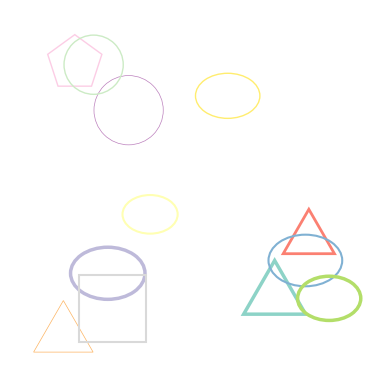[{"shape": "triangle", "thickness": 2.5, "radius": 0.46, "center": [0.713, 0.23]}, {"shape": "oval", "thickness": 1.5, "radius": 0.36, "center": [0.39, 0.443]}, {"shape": "oval", "thickness": 2.5, "radius": 0.48, "center": [0.28, 0.29]}, {"shape": "triangle", "thickness": 2, "radius": 0.38, "center": [0.802, 0.379]}, {"shape": "oval", "thickness": 1.5, "radius": 0.48, "center": [0.793, 0.323]}, {"shape": "triangle", "thickness": 0.5, "radius": 0.45, "center": [0.165, 0.13]}, {"shape": "oval", "thickness": 2.5, "radius": 0.41, "center": [0.855, 0.225]}, {"shape": "pentagon", "thickness": 1, "radius": 0.37, "center": [0.194, 0.836]}, {"shape": "square", "thickness": 1.5, "radius": 0.44, "center": [0.292, 0.199]}, {"shape": "circle", "thickness": 0.5, "radius": 0.45, "center": [0.334, 0.714]}, {"shape": "circle", "thickness": 1, "radius": 0.38, "center": [0.243, 0.832]}, {"shape": "oval", "thickness": 1, "radius": 0.42, "center": [0.591, 0.751]}]